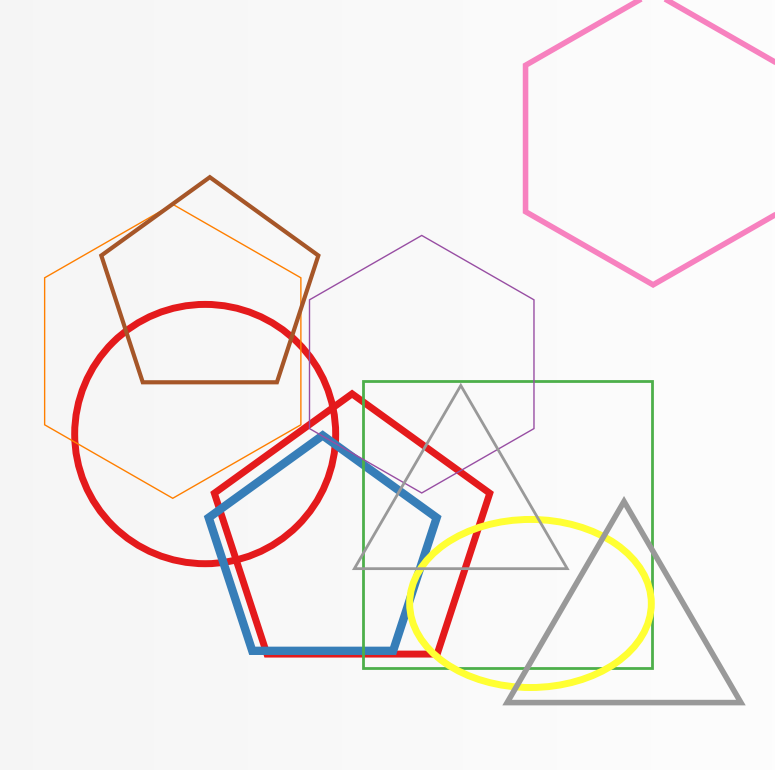[{"shape": "pentagon", "thickness": 2.5, "radius": 0.93, "center": [0.454, 0.302]}, {"shape": "circle", "thickness": 2.5, "radius": 0.84, "center": [0.265, 0.436]}, {"shape": "pentagon", "thickness": 3, "radius": 0.77, "center": [0.416, 0.28]}, {"shape": "square", "thickness": 1, "radius": 0.93, "center": [0.655, 0.318]}, {"shape": "hexagon", "thickness": 0.5, "radius": 0.84, "center": [0.544, 0.527]}, {"shape": "hexagon", "thickness": 0.5, "radius": 0.95, "center": [0.223, 0.544]}, {"shape": "oval", "thickness": 2.5, "radius": 0.78, "center": [0.685, 0.216]}, {"shape": "pentagon", "thickness": 1.5, "radius": 0.74, "center": [0.271, 0.623]}, {"shape": "hexagon", "thickness": 2, "radius": 0.95, "center": [0.843, 0.82]}, {"shape": "triangle", "thickness": 1, "radius": 0.79, "center": [0.595, 0.341]}, {"shape": "triangle", "thickness": 2, "radius": 0.87, "center": [0.805, 0.175]}]